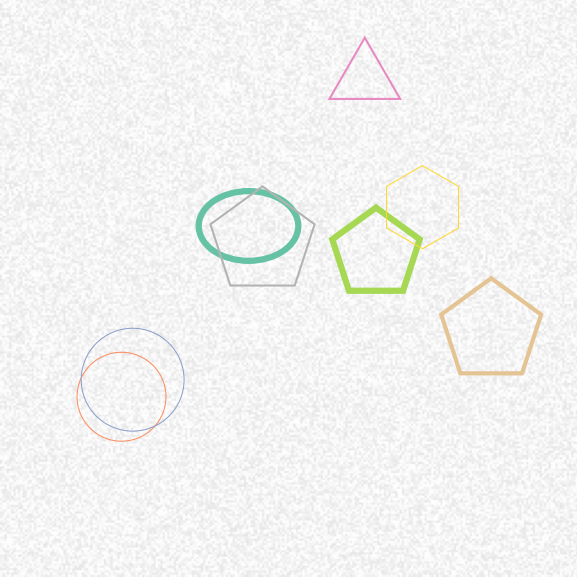[{"shape": "oval", "thickness": 3, "radius": 0.43, "center": [0.43, 0.608]}, {"shape": "circle", "thickness": 0.5, "radius": 0.38, "center": [0.21, 0.312]}, {"shape": "circle", "thickness": 0.5, "radius": 0.45, "center": [0.23, 0.342]}, {"shape": "triangle", "thickness": 1, "radius": 0.35, "center": [0.632, 0.863]}, {"shape": "pentagon", "thickness": 3, "radius": 0.4, "center": [0.651, 0.56]}, {"shape": "hexagon", "thickness": 0.5, "radius": 0.36, "center": [0.732, 0.64]}, {"shape": "pentagon", "thickness": 2, "radius": 0.45, "center": [0.851, 0.426]}, {"shape": "pentagon", "thickness": 1, "radius": 0.47, "center": [0.455, 0.581]}]